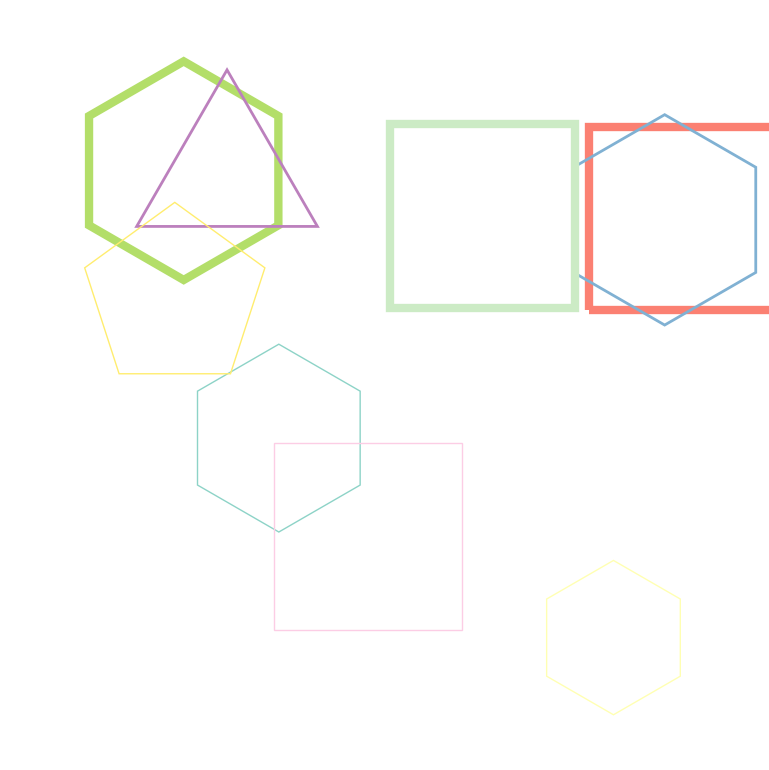[{"shape": "hexagon", "thickness": 0.5, "radius": 0.61, "center": [0.362, 0.431]}, {"shape": "hexagon", "thickness": 0.5, "radius": 0.5, "center": [0.797, 0.172]}, {"shape": "square", "thickness": 3, "radius": 0.59, "center": [0.883, 0.716]}, {"shape": "hexagon", "thickness": 1, "radius": 0.68, "center": [0.863, 0.714]}, {"shape": "hexagon", "thickness": 3, "radius": 0.71, "center": [0.239, 0.778]}, {"shape": "square", "thickness": 0.5, "radius": 0.61, "center": [0.478, 0.304]}, {"shape": "triangle", "thickness": 1, "radius": 0.68, "center": [0.295, 0.774]}, {"shape": "square", "thickness": 3, "radius": 0.6, "center": [0.627, 0.72]}, {"shape": "pentagon", "thickness": 0.5, "radius": 0.62, "center": [0.227, 0.614]}]